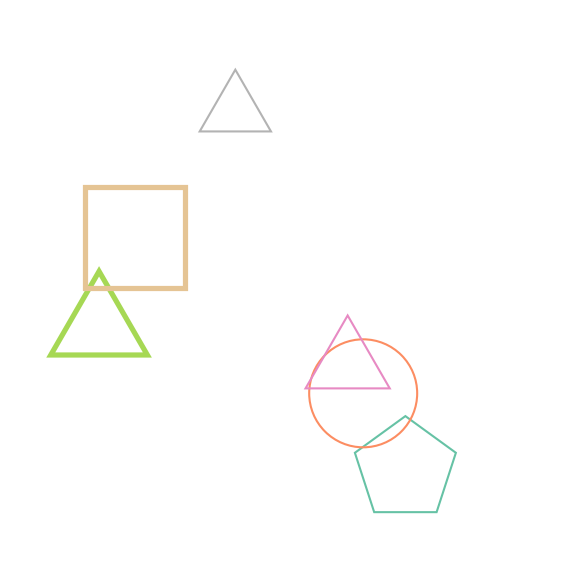[{"shape": "pentagon", "thickness": 1, "radius": 0.46, "center": [0.702, 0.187]}, {"shape": "circle", "thickness": 1, "radius": 0.47, "center": [0.629, 0.318]}, {"shape": "triangle", "thickness": 1, "radius": 0.42, "center": [0.602, 0.369]}, {"shape": "triangle", "thickness": 2.5, "radius": 0.48, "center": [0.172, 0.433]}, {"shape": "square", "thickness": 2.5, "radius": 0.44, "center": [0.234, 0.588]}, {"shape": "triangle", "thickness": 1, "radius": 0.36, "center": [0.407, 0.807]}]